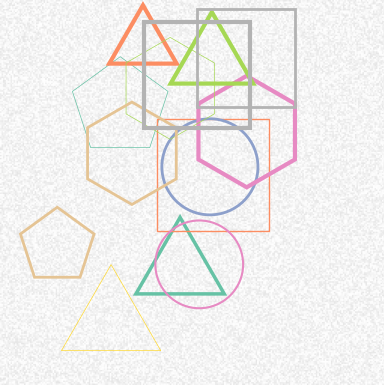[{"shape": "triangle", "thickness": 2.5, "radius": 0.66, "center": [0.468, 0.303]}, {"shape": "pentagon", "thickness": 0.5, "radius": 0.65, "center": [0.312, 0.722]}, {"shape": "square", "thickness": 1, "radius": 0.73, "center": [0.553, 0.545]}, {"shape": "triangle", "thickness": 3, "radius": 0.51, "center": [0.371, 0.885]}, {"shape": "circle", "thickness": 2, "radius": 0.62, "center": [0.545, 0.567]}, {"shape": "hexagon", "thickness": 3, "radius": 0.72, "center": [0.641, 0.658]}, {"shape": "circle", "thickness": 1.5, "radius": 0.57, "center": [0.518, 0.313]}, {"shape": "triangle", "thickness": 3, "radius": 0.62, "center": [0.55, 0.845]}, {"shape": "hexagon", "thickness": 0.5, "radius": 0.66, "center": [0.442, 0.77]}, {"shape": "triangle", "thickness": 0.5, "radius": 0.74, "center": [0.289, 0.164]}, {"shape": "pentagon", "thickness": 2, "radius": 0.5, "center": [0.149, 0.361]}, {"shape": "hexagon", "thickness": 2, "radius": 0.67, "center": [0.343, 0.602]}, {"shape": "square", "thickness": 2, "radius": 0.64, "center": [0.639, 0.849]}, {"shape": "square", "thickness": 3, "radius": 0.69, "center": [0.511, 0.806]}]